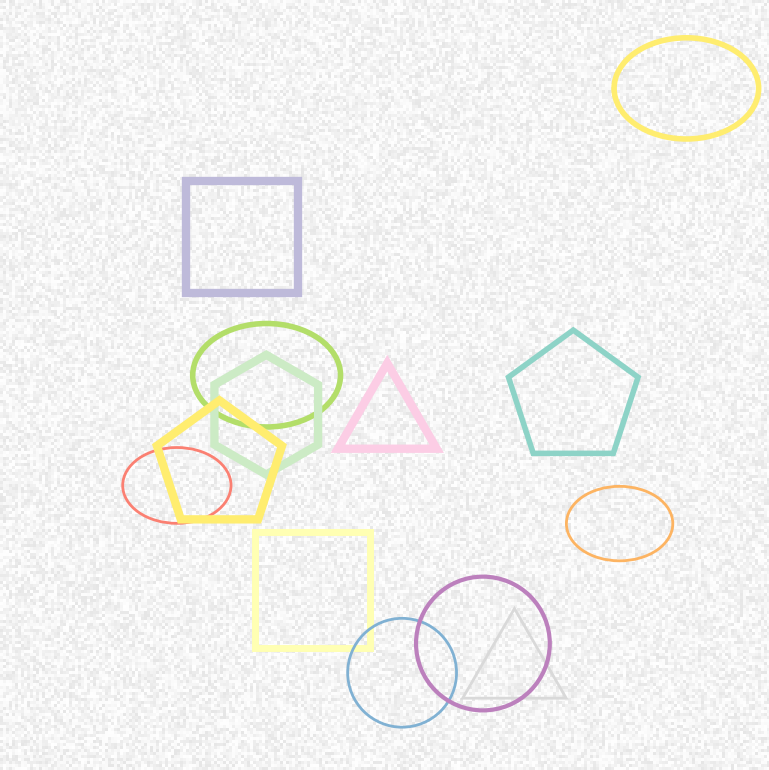[{"shape": "pentagon", "thickness": 2, "radius": 0.44, "center": [0.745, 0.483]}, {"shape": "square", "thickness": 2.5, "radius": 0.37, "center": [0.406, 0.234]}, {"shape": "square", "thickness": 3, "radius": 0.36, "center": [0.314, 0.692]}, {"shape": "oval", "thickness": 1, "radius": 0.35, "center": [0.23, 0.37]}, {"shape": "circle", "thickness": 1, "radius": 0.35, "center": [0.522, 0.126]}, {"shape": "oval", "thickness": 1, "radius": 0.35, "center": [0.805, 0.32]}, {"shape": "oval", "thickness": 2, "radius": 0.48, "center": [0.346, 0.513]}, {"shape": "triangle", "thickness": 3, "radius": 0.37, "center": [0.503, 0.454]}, {"shape": "triangle", "thickness": 1, "radius": 0.39, "center": [0.668, 0.132]}, {"shape": "circle", "thickness": 1.5, "radius": 0.43, "center": [0.627, 0.164]}, {"shape": "hexagon", "thickness": 3, "radius": 0.39, "center": [0.346, 0.461]}, {"shape": "pentagon", "thickness": 3, "radius": 0.43, "center": [0.285, 0.395]}, {"shape": "oval", "thickness": 2, "radius": 0.47, "center": [0.891, 0.885]}]